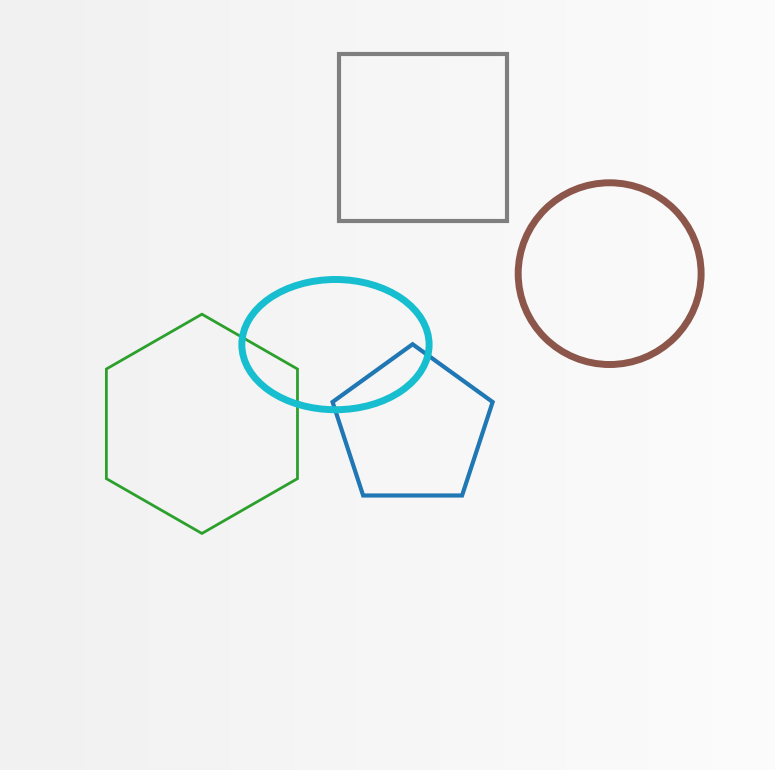[{"shape": "pentagon", "thickness": 1.5, "radius": 0.54, "center": [0.532, 0.444]}, {"shape": "hexagon", "thickness": 1, "radius": 0.71, "center": [0.261, 0.45]}, {"shape": "circle", "thickness": 2.5, "radius": 0.59, "center": [0.787, 0.645]}, {"shape": "square", "thickness": 1.5, "radius": 0.54, "center": [0.546, 0.821]}, {"shape": "oval", "thickness": 2.5, "radius": 0.6, "center": [0.433, 0.552]}]